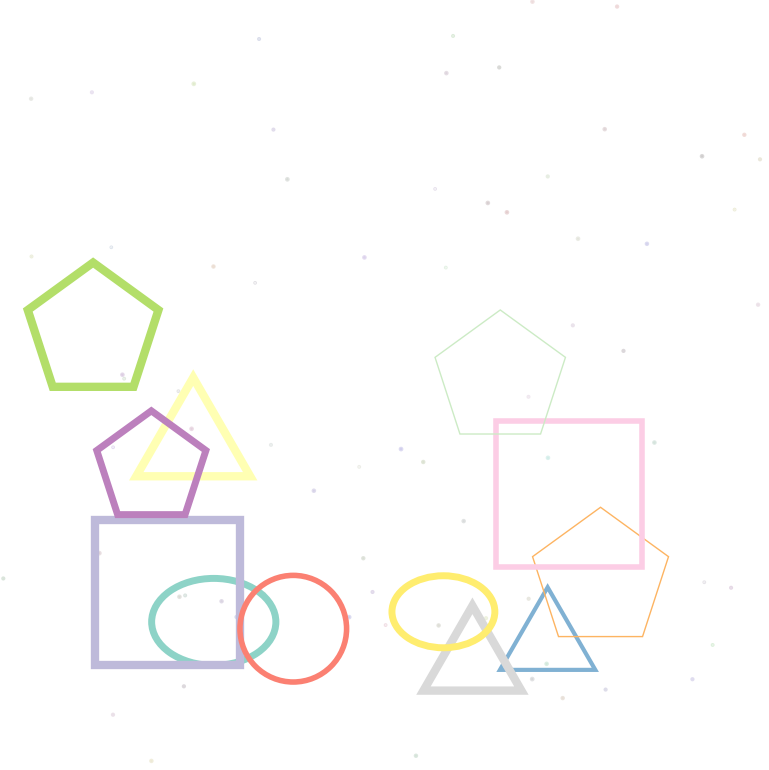[{"shape": "oval", "thickness": 2.5, "radius": 0.4, "center": [0.278, 0.192]}, {"shape": "triangle", "thickness": 3, "radius": 0.43, "center": [0.251, 0.424]}, {"shape": "square", "thickness": 3, "radius": 0.47, "center": [0.218, 0.231]}, {"shape": "circle", "thickness": 2, "radius": 0.35, "center": [0.381, 0.184]}, {"shape": "triangle", "thickness": 1.5, "radius": 0.36, "center": [0.711, 0.166]}, {"shape": "pentagon", "thickness": 0.5, "radius": 0.46, "center": [0.78, 0.248]}, {"shape": "pentagon", "thickness": 3, "radius": 0.45, "center": [0.121, 0.57]}, {"shape": "square", "thickness": 2, "radius": 0.47, "center": [0.739, 0.359]}, {"shape": "triangle", "thickness": 3, "radius": 0.37, "center": [0.614, 0.14]}, {"shape": "pentagon", "thickness": 2.5, "radius": 0.37, "center": [0.197, 0.392]}, {"shape": "pentagon", "thickness": 0.5, "radius": 0.45, "center": [0.65, 0.508]}, {"shape": "oval", "thickness": 2.5, "radius": 0.33, "center": [0.576, 0.206]}]